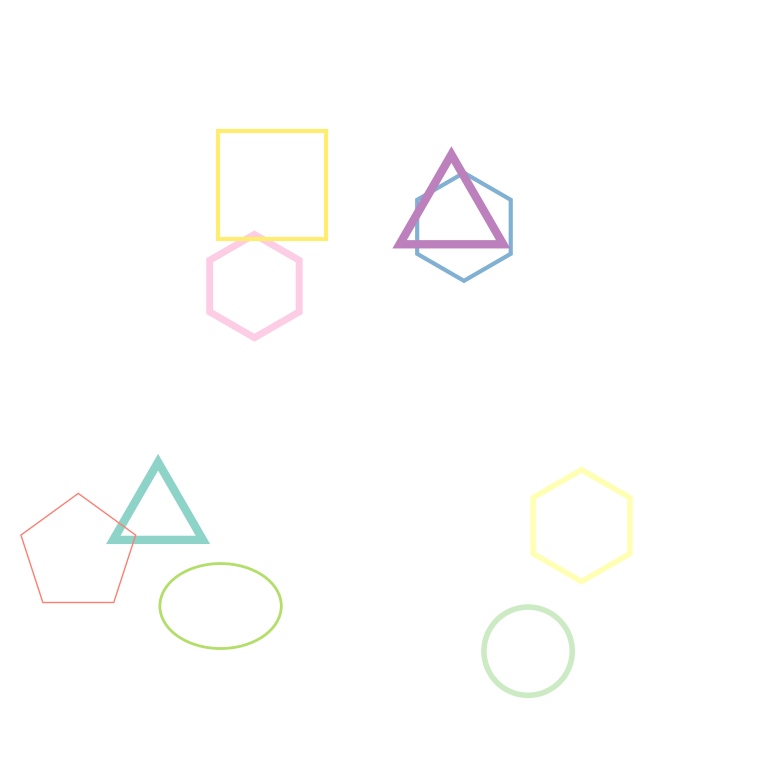[{"shape": "triangle", "thickness": 3, "radius": 0.34, "center": [0.205, 0.332]}, {"shape": "hexagon", "thickness": 2, "radius": 0.36, "center": [0.755, 0.317]}, {"shape": "pentagon", "thickness": 0.5, "radius": 0.39, "center": [0.102, 0.281]}, {"shape": "hexagon", "thickness": 1.5, "radius": 0.35, "center": [0.603, 0.705]}, {"shape": "oval", "thickness": 1, "radius": 0.39, "center": [0.286, 0.213]}, {"shape": "hexagon", "thickness": 2.5, "radius": 0.34, "center": [0.33, 0.628]}, {"shape": "triangle", "thickness": 3, "radius": 0.39, "center": [0.586, 0.722]}, {"shape": "circle", "thickness": 2, "radius": 0.29, "center": [0.686, 0.154]}, {"shape": "square", "thickness": 1.5, "radius": 0.35, "center": [0.353, 0.759]}]